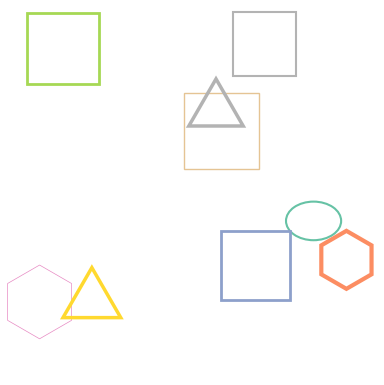[{"shape": "oval", "thickness": 1.5, "radius": 0.36, "center": [0.814, 0.426]}, {"shape": "hexagon", "thickness": 3, "radius": 0.38, "center": [0.9, 0.325]}, {"shape": "square", "thickness": 2, "radius": 0.45, "center": [0.663, 0.311]}, {"shape": "hexagon", "thickness": 0.5, "radius": 0.48, "center": [0.103, 0.216]}, {"shape": "square", "thickness": 2, "radius": 0.46, "center": [0.164, 0.874]}, {"shape": "triangle", "thickness": 2.5, "radius": 0.43, "center": [0.239, 0.218]}, {"shape": "square", "thickness": 1, "radius": 0.49, "center": [0.576, 0.66]}, {"shape": "square", "thickness": 1.5, "radius": 0.41, "center": [0.688, 0.885]}, {"shape": "triangle", "thickness": 2.5, "radius": 0.41, "center": [0.561, 0.713]}]